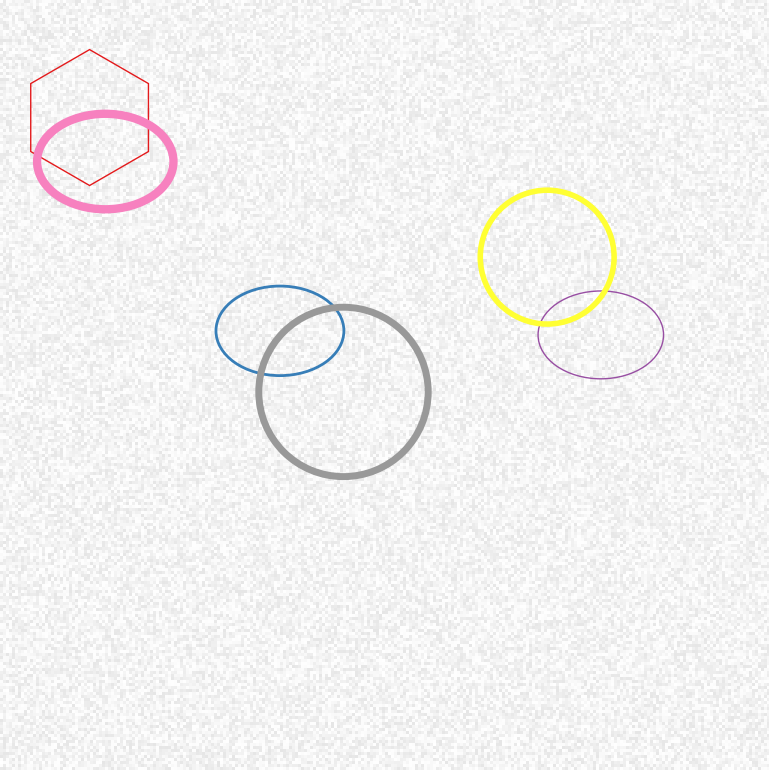[{"shape": "hexagon", "thickness": 0.5, "radius": 0.44, "center": [0.116, 0.847]}, {"shape": "oval", "thickness": 1, "radius": 0.42, "center": [0.364, 0.57]}, {"shape": "oval", "thickness": 0.5, "radius": 0.41, "center": [0.78, 0.565]}, {"shape": "circle", "thickness": 2, "radius": 0.43, "center": [0.711, 0.666]}, {"shape": "oval", "thickness": 3, "radius": 0.44, "center": [0.137, 0.79]}, {"shape": "circle", "thickness": 2.5, "radius": 0.55, "center": [0.446, 0.491]}]